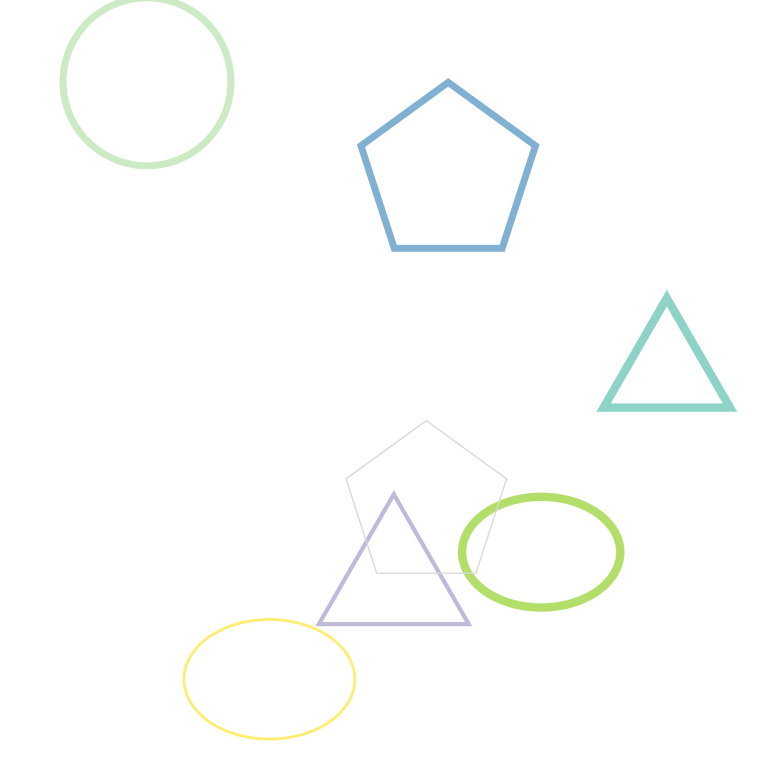[{"shape": "triangle", "thickness": 3, "radius": 0.47, "center": [0.866, 0.518]}, {"shape": "triangle", "thickness": 1.5, "radius": 0.56, "center": [0.511, 0.246]}, {"shape": "pentagon", "thickness": 2.5, "radius": 0.6, "center": [0.582, 0.774]}, {"shape": "oval", "thickness": 3, "radius": 0.51, "center": [0.703, 0.283]}, {"shape": "pentagon", "thickness": 0.5, "radius": 0.55, "center": [0.554, 0.344]}, {"shape": "circle", "thickness": 2.5, "radius": 0.55, "center": [0.191, 0.894]}, {"shape": "oval", "thickness": 1, "radius": 0.55, "center": [0.35, 0.118]}]